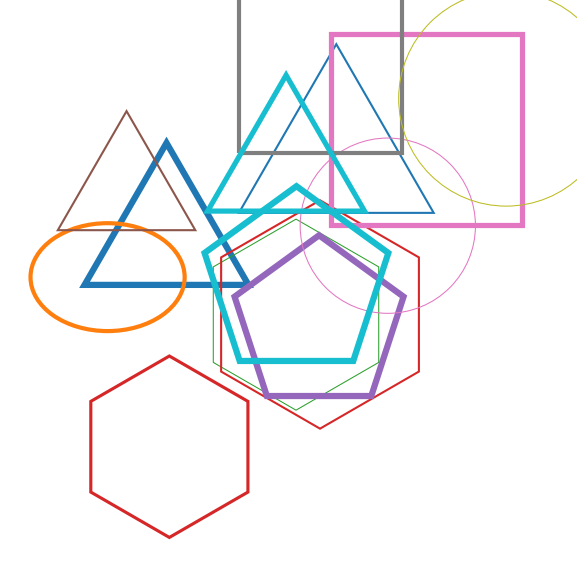[{"shape": "triangle", "thickness": 3, "radius": 0.82, "center": [0.288, 0.588]}, {"shape": "triangle", "thickness": 1, "radius": 0.97, "center": [0.582, 0.728]}, {"shape": "oval", "thickness": 2, "radius": 0.67, "center": [0.186, 0.519]}, {"shape": "hexagon", "thickness": 0.5, "radius": 0.83, "center": [0.513, 0.454]}, {"shape": "hexagon", "thickness": 1.5, "radius": 0.79, "center": [0.293, 0.226]}, {"shape": "hexagon", "thickness": 1, "radius": 0.99, "center": [0.554, 0.455]}, {"shape": "pentagon", "thickness": 3, "radius": 0.77, "center": [0.552, 0.438]}, {"shape": "triangle", "thickness": 1, "radius": 0.69, "center": [0.219, 0.669]}, {"shape": "square", "thickness": 2.5, "radius": 0.83, "center": [0.739, 0.774]}, {"shape": "circle", "thickness": 0.5, "radius": 0.76, "center": [0.672, 0.608]}, {"shape": "square", "thickness": 2, "radius": 0.71, "center": [0.555, 0.876]}, {"shape": "circle", "thickness": 0.5, "radius": 0.93, "center": [0.877, 0.828]}, {"shape": "triangle", "thickness": 2.5, "radius": 0.78, "center": [0.495, 0.712]}, {"shape": "pentagon", "thickness": 3, "radius": 0.84, "center": [0.513, 0.509]}]